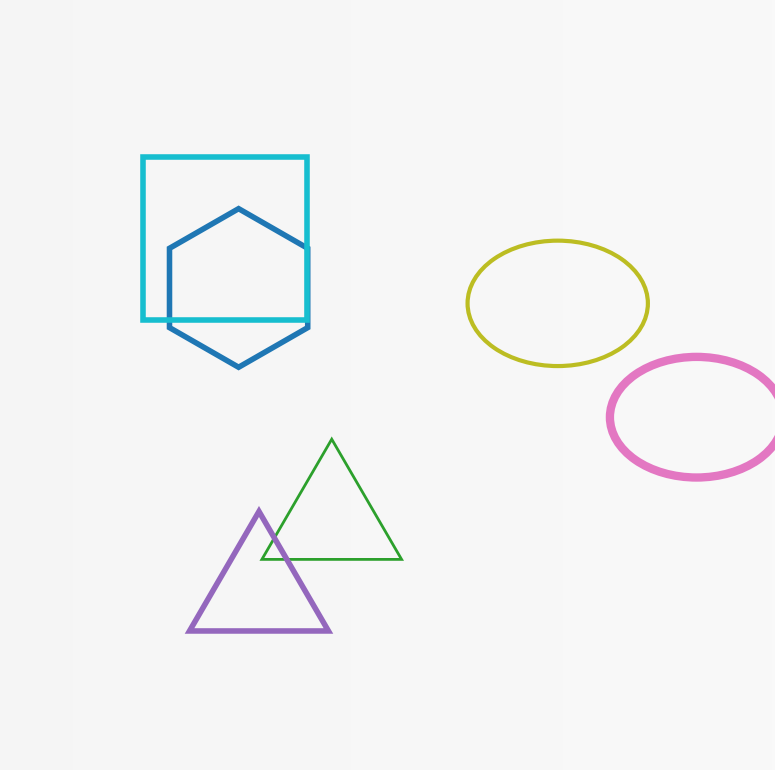[{"shape": "hexagon", "thickness": 2, "radius": 0.51, "center": [0.308, 0.626]}, {"shape": "triangle", "thickness": 1, "radius": 0.52, "center": [0.428, 0.326]}, {"shape": "triangle", "thickness": 2, "radius": 0.52, "center": [0.334, 0.232]}, {"shape": "oval", "thickness": 3, "radius": 0.56, "center": [0.899, 0.458]}, {"shape": "oval", "thickness": 1.5, "radius": 0.58, "center": [0.72, 0.606]}, {"shape": "square", "thickness": 2, "radius": 0.53, "center": [0.29, 0.69]}]